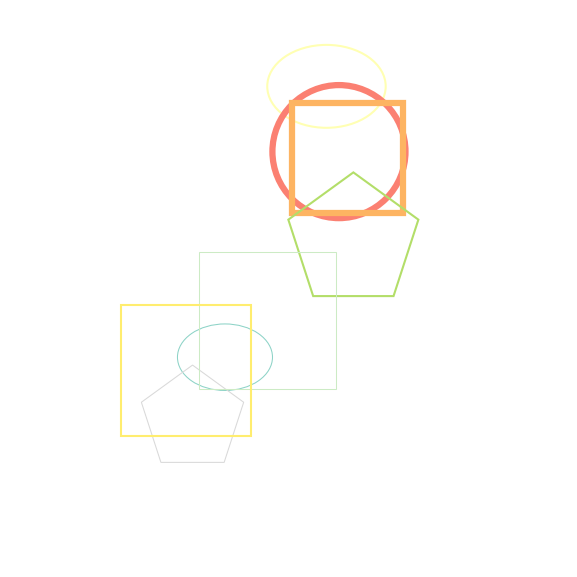[{"shape": "oval", "thickness": 0.5, "radius": 0.41, "center": [0.39, 0.381]}, {"shape": "oval", "thickness": 1, "radius": 0.51, "center": [0.565, 0.85]}, {"shape": "circle", "thickness": 3, "radius": 0.58, "center": [0.587, 0.737]}, {"shape": "square", "thickness": 3, "radius": 0.48, "center": [0.602, 0.725]}, {"shape": "pentagon", "thickness": 1, "radius": 0.59, "center": [0.612, 0.582]}, {"shape": "pentagon", "thickness": 0.5, "radius": 0.47, "center": [0.333, 0.274]}, {"shape": "square", "thickness": 0.5, "radius": 0.59, "center": [0.463, 0.444]}, {"shape": "square", "thickness": 1, "radius": 0.57, "center": [0.322, 0.357]}]